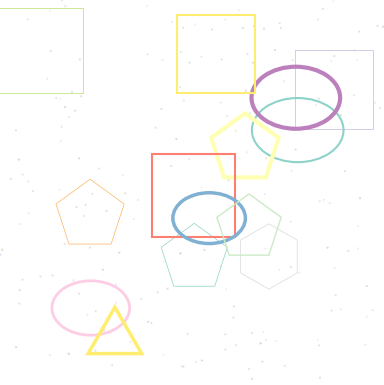[{"shape": "oval", "thickness": 1.5, "radius": 0.59, "center": [0.773, 0.662]}, {"shape": "pentagon", "thickness": 0.5, "radius": 0.45, "center": [0.505, 0.33]}, {"shape": "pentagon", "thickness": 3, "radius": 0.46, "center": [0.636, 0.614]}, {"shape": "square", "thickness": 0.5, "radius": 0.51, "center": [0.868, 0.768]}, {"shape": "square", "thickness": 1.5, "radius": 0.54, "center": [0.502, 0.492]}, {"shape": "oval", "thickness": 2.5, "radius": 0.47, "center": [0.543, 0.433]}, {"shape": "pentagon", "thickness": 0.5, "radius": 0.47, "center": [0.234, 0.441]}, {"shape": "square", "thickness": 0.5, "radius": 0.55, "center": [0.105, 0.869]}, {"shape": "oval", "thickness": 2, "radius": 0.5, "center": [0.236, 0.2]}, {"shape": "hexagon", "thickness": 0.5, "radius": 0.42, "center": [0.698, 0.334]}, {"shape": "oval", "thickness": 3, "radius": 0.58, "center": [0.768, 0.746]}, {"shape": "pentagon", "thickness": 1, "radius": 0.44, "center": [0.647, 0.408]}, {"shape": "square", "thickness": 1.5, "radius": 0.51, "center": [0.561, 0.86]}, {"shape": "triangle", "thickness": 2.5, "radius": 0.4, "center": [0.298, 0.122]}]